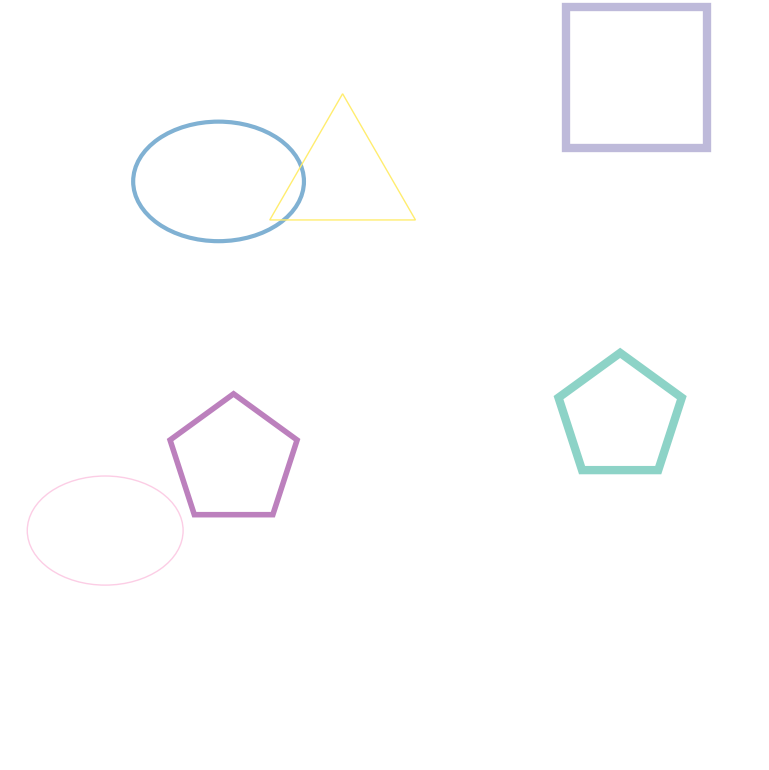[{"shape": "pentagon", "thickness": 3, "radius": 0.42, "center": [0.805, 0.458]}, {"shape": "square", "thickness": 3, "radius": 0.46, "center": [0.826, 0.899]}, {"shape": "oval", "thickness": 1.5, "radius": 0.55, "center": [0.284, 0.764]}, {"shape": "oval", "thickness": 0.5, "radius": 0.51, "center": [0.137, 0.311]}, {"shape": "pentagon", "thickness": 2, "radius": 0.43, "center": [0.303, 0.402]}, {"shape": "triangle", "thickness": 0.5, "radius": 0.55, "center": [0.445, 0.769]}]